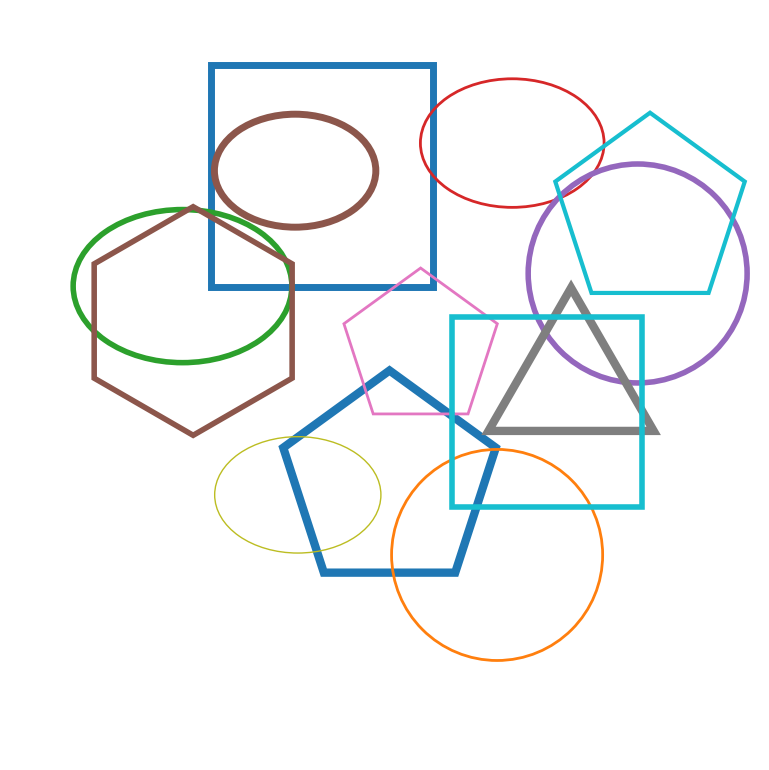[{"shape": "square", "thickness": 2.5, "radius": 0.72, "center": [0.418, 0.772]}, {"shape": "pentagon", "thickness": 3, "radius": 0.73, "center": [0.506, 0.374]}, {"shape": "circle", "thickness": 1, "radius": 0.69, "center": [0.646, 0.279]}, {"shape": "oval", "thickness": 2, "radius": 0.71, "center": [0.237, 0.628]}, {"shape": "oval", "thickness": 1, "radius": 0.6, "center": [0.665, 0.814]}, {"shape": "circle", "thickness": 2, "radius": 0.71, "center": [0.828, 0.645]}, {"shape": "hexagon", "thickness": 2, "radius": 0.74, "center": [0.251, 0.583]}, {"shape": "oval", "thickness": 2.5, "radius": 0.52, "center": [0.383, 0.778]}, {"shape": "pentagon", "thickness": 1, "radius": 0.52, "center": [0.546, 0.547]}, {"shape": "triangle", "thickness": 3, "radius": 0.62, "center": [0.742, 0.502]}, {"shape": "oval", "thickness": 0.5, "radius": 0.54, "center": [0.387, 0.357]}, {"shape": "square", "thickness": 2, "radius": 0.62, "center": [0.711, 0.465]}, {"shape": "pentagon", "thickness": 1.5, "radius": 0.65, "center": [0.844, 0.724]}]